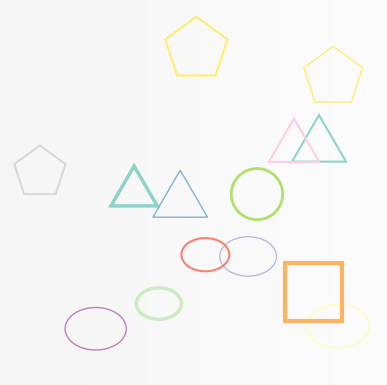[{"shape": "triangle", "thickness": 2.5, "radius": 0.34, "center": [0.346, 0.5]}, {"shape": "triangle", "thickness": 1.5, "radius": 0.4, "center": [0.823, 0.62]}, {"shape": "oval", "thickness": 1, "radius": 0.4, "center": [0.873, 0.153]}, {"shape": "oval", "thickness": 1, "radius": 0.37, "center": [0.64, 0.334]}, {"shape": "oval", "thickness": 1.5, "radius": 0.31, "center": [0.53, 0.339]}, {"shape": "triangle", "thickness": 1, "radius": 0.41, "center": [0.465, 0.477]}, {"shape": "square", "thickness": 3, "radius": 0.37, "center": [0.809, 0.241]}, {"shape": "circle", "thickness": 2, "radius": 0.33, "center": [0.663, 0.496]}, {"shape": "triangle", "thickness": 1.5, "radius": 0.38, "center": [0.759, 0.617]}, {"shape": "pentagon", "thickness": 1.5, "radius": 0.35, "center": [0.103, 0.552]}, {"shape": "oval", "thickness": 1, "radius": 0.39, "center": [0.247, 0.146]}, {"shape": "oval", "thickness": 2.5, "radius": 0.29, "center": [0.41, 0.212]}, {"shape": "pentagon", "thickness": 1.5, "radius": 0.42, "center": [0.507, 0.872]}, {"shape": "pentagon", "thickness": 1, "radius": 0.4, "center": [0.86, 0.8]}]